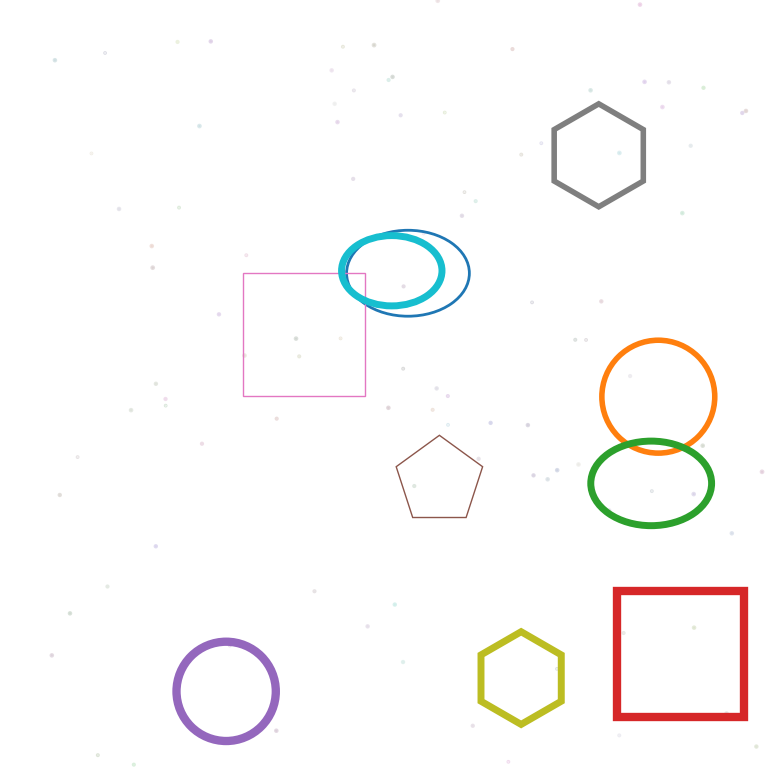[{"shape": "oval", "thickness": 1, "radius": 0.4, "center": [0.53, 0.645]}, {"shape": "circle", "thickness": 2, "radius": 0.37, "center": [0.855, 0.485]}, {"shape": "oval", "thickness": 2.5, "radius": 0.39, "center": [0.846, 0.372]}, {"shape": "square", "thickness": 3, "radius": 0.41, "center": [0.884, 0.151]}, {"shape": "circle", "thickness": 3, "radius": 0.32, "center": [0.294, 0.102]}, {"shape": "pentagon", "thickness": 0.5, "radius": 0.3, "center": [0.571, 0.376]}, {"shape": "square", "thickness": 0.5, "radius": 0.4, "center": [0.395, 0.565]}, {"shape": "hexagon", "thickness": 2, "radius": 0.33, "center": [0.778, 0.798]}, {"shape": "hexagon", "thickness": 2.5, "radius": 0.3, "center": [0.677, 0.119]}, {"shape": "oval", "thickness": 2.5, "radius": 0.33, "center": [0.509, 0.648]}]